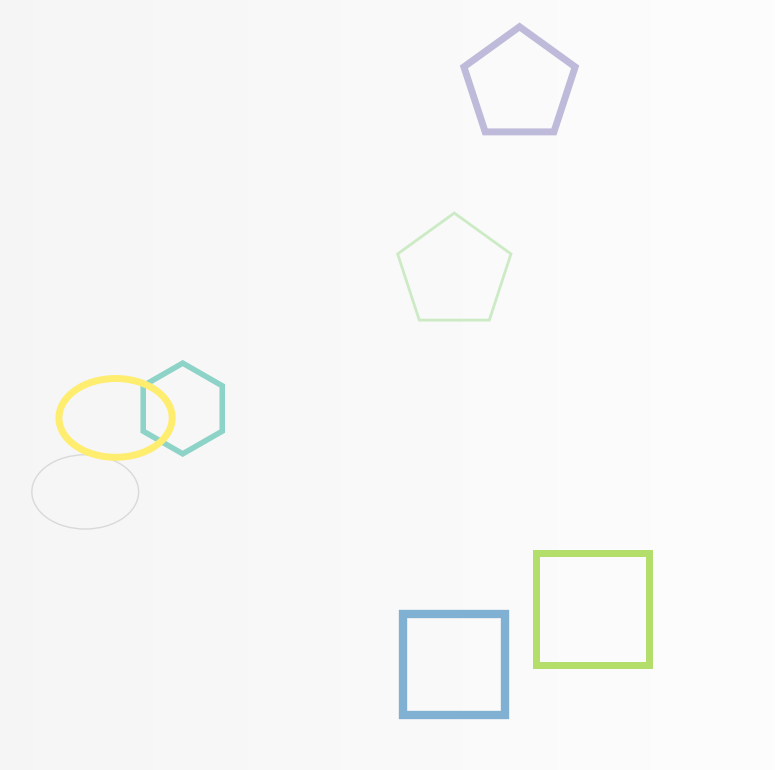[{"shape": "hexagon", "thickness": 2, "radius": 0.29, "center": [0.236, 0.469]}, {"shape": "pentagon", "thickness": 2.5, "radius": 0.38, "center": [0.67, 0.89]}, {"shape": "square", "thickness": 3, "radius": 0.33, "center": [0.586, 0.137]}, {"shape": "square", "thickness": 2.5, "radius": 0.36, "center": [0.764, 0.209]}, {"shape": "oval", "thickness": 0.5, "radius": 0.34, "center": [0.11, 0.361]}, {"shape": "pentagon", "thickness": 1, "radius": 0.38, "center": [0.586, 0.646]}, {"shape": "oval", "thickness": 2.5, "radius": 0.37, "center": [0.149, 0.457]}]